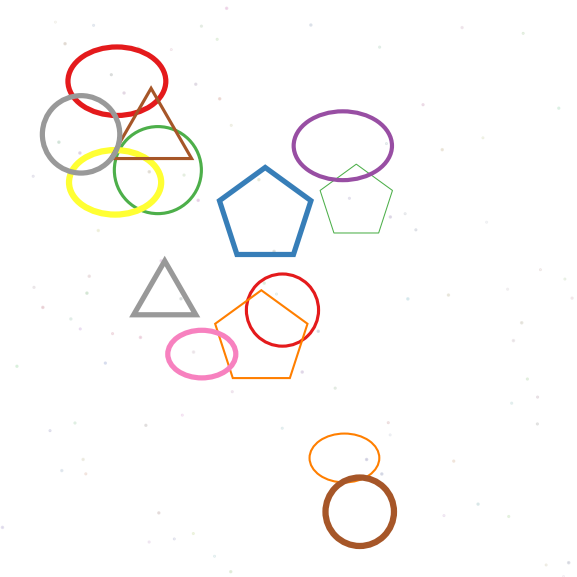[{"shape": "oval", "thickness": 2.5, "radius": 0.42, "center": [0.202, 0.859]}, {"shape": "circle", "thickness": 1.5, "radius": 0.31, "center": [0.489, 0.462]}, {"shape": "pentagon", "thickness": 2.5, "radius": 0.42, "center": [0.459, 0.626]}, {"shape": "pentagon", "thickness": 0.5, "radius": 0.33, "center": [0.617, 0.649]}, {"shape": "circle", "thickness": 1.5, "radius": 0.38, "center": [0.273, 0.705]}, {"shape": "oval", "thickness": 2, "radius": 0.43, "center": [0.594, 0.747]}, {"shape": "pentagon", "thickness": 1, "radius": 0.42, "center": [0.453, 0.412]}, {"shape": "oval", "thickness": 1, "radius": 0.3, "center": [0.596, 0.206]}, {"shape": "oval", "thickness": 3, "radius": 0.4, "center": [0.199, 0.683]}, {"shape": "triangle", "thickness": 1.5, "radius": 0.41, "center": [0.262, 0.765]}, {"shape": "circle", "thickness": 3, "radius": 0.3, "center": [0.623, 0.113]}, {"shape": "oval", "thickness": 2.5, "radius": 0.29, "center": [0.349, 0.386]}, {"shape": "circle", "thickness": 2.5, "radius": 0.34, "center": [0.14, 0.766]}, {"shape": "triangle", "thickness": 2.5, "radius": 0.31, "center": [0.285, 0.485]}]